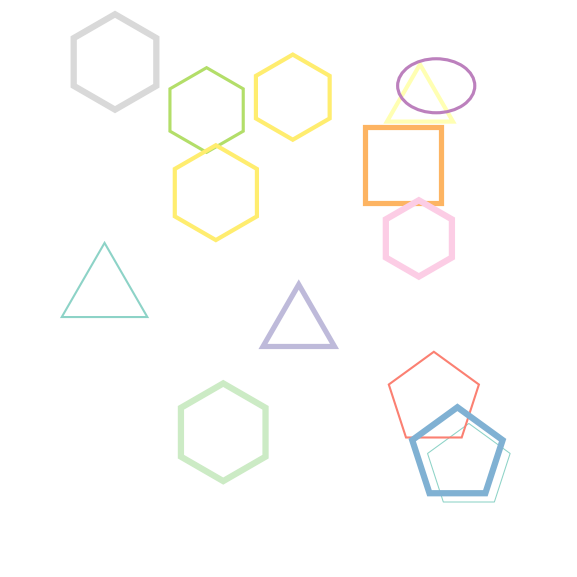[{"shape": "triangle", "thickness": 1, "radius": 0.43, "center": [0.181, 0.493]}, {"shape": "pentagon", "thickness": 0.5, "radius": 0.38, "center": [0.812, 0.191]}, {"shape": "triangle", "thickness": 2, "radius": 0.33, "center": [0.727, 0.822]}, {"shape": "triangle", "thickness": 2.5, "radius": 0.36, "center": [0.517, 0.435]}, {"shape": "pentagon", "thickness": 1, "radius": 0.41, "center": [0.751, 0.308]}, {"shape": "pentagon", "thickness": 3, "radius": 0.41, "center": [0.792, 0.212]}, {"shape": "square", "thickness": 2.5, "radius": 0.33, "center": [0.698, 0.714]}, {"shape": "hexagon", "thickness": 1.5, "radius": 0.37, "center": [0.358, 0.809]}, {"shape": "hexagon", "thickness": 3, "radius": 0.33, "center": [0.725, 0.586]}, {"shape": "hexagon", "thickness": 3, "radius": 0.41, "center": [0.199, 0.892]}, {"shape": "oval", "thickness": 1.5, "radius": 0.33, "center": [0.755, 0.851]}, {"shape": "hexagon", "thickness": 3, "radius": 0.42, "center": [0.387, 0.251]}, {"shape": "hexagon", "thickness": 2, "radius": 0.41, "center": [0.374, 0.666]}, {"shape": "hexagon", "thickness": 2, "radius": 0.37, "center": [0.507, 0.831]}]